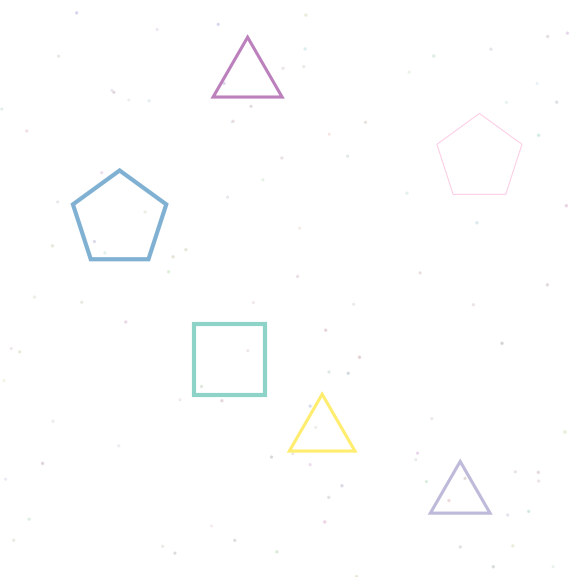[{"shape": "square", "thickness": 2, "radius": 0.31, "center": [0.397, 0.377]}, {"shape": "triangle", "thickness": 1.5, "radius": 0.3, "center": [0.797, 0.14]}, {"shape": "pentagon", "thickness": 2, "radius": 0.42, "center": [0.207, 0.619]}, {"shape": "pentagon", "thickness": 0.5, "radius": 0.39, "center": [0.83, 0.725]}, {"shape": "triangle", "thickness": 1.5, "radius": 0.34, "center": [0.429, 0.866]}, {"shape": "triangle", "thickness": 1.5, "radius": 0.33, "center": [0.558, 0.251]}]